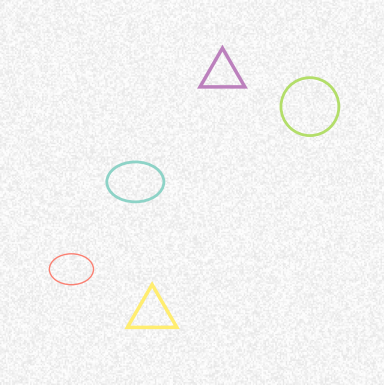[{"shape": "oval", "thickness": 2, "radius": 0.37, "center": [0.352, 0.528]}, {"shape": "oval", "thickness": 1, "radius": 0.29, "center": [0.186, 0.301]}, {"shape": "circle", "thickness": 2, "radius": 0.38, "center": [0.805, 0.723]}, {"shape": "triangle", "thickness": 2.5, "radius": 0.34, "center": [0.578, 0.808]}, {"shape": "triangle", "thickness": 2.5, "radius": 0.37, "center": [0.395, 0.187]}]